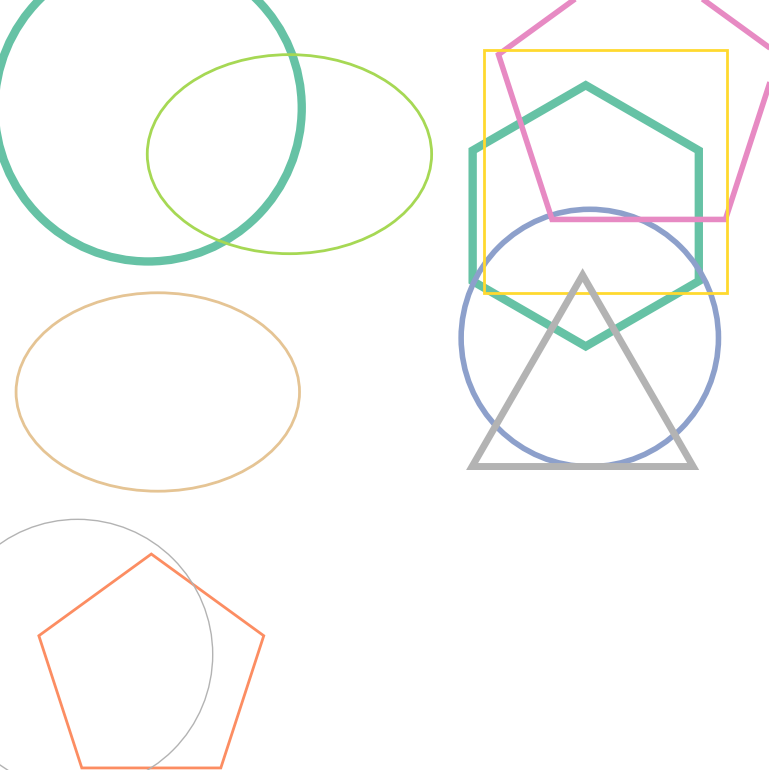[{"shape": "circle", "thickness": 3, "radius": 1.0, "center": [0.193, 0.86]}, {"shape": "hexagon", "thickness": 3, "radius": 0.85, "center": [0.761, 0.72]}, {"shape": "pentagon", "thickness": 1, "radius": 0.77, "center": [0.196, 0.127]}, {"shape": "circle", "thickness": 2, "radius": 0.84, "center": [0.766, 0.561]}, {"shape": "pentagon", "thickness": 2, "radius": 0.96, "center": [0.83, 0.87]}, {"shape": "oval", "thickness": 1, "radius": 0.92, "center": [0.376, 0.8]}, {"shape": "square", "thickness": 1, "radius": 0.79, "center": [0.786, 0.777]}, {"shape": "oval", "thickness": 1, "radius": 0.92, "center": [0.205, 0.491]}, {"shape": "circle", "thickness": 0.5, "radius": 0.88, "center": [0.101, 0.15]}, {"shape": "triangle", "thickness": 2.5, "radius": 0.83, "center": [0.757, 0.477]}]